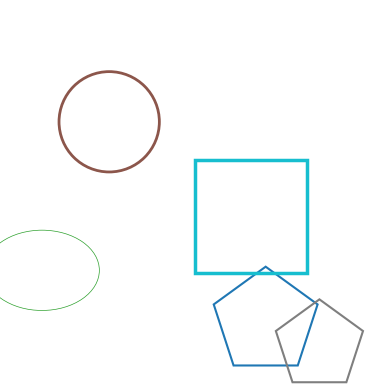[{"shape": "pentagon", "thickness": 1.5, "radius": 0.71, "center": [0.69, 0.165]}, {"shape": "oval", "thickness": 0.5, "radius": 0.74, "center": [0.109, 0.298]}, {"shape": "circle", "thickness": 2, "radius": 0.65, "center": [0.284, 0.684]}, {"shape": "pentagon", "thickness": 1.5, "radius": 0.6, "center": [0.83, 0.103]}, {"shape": "square", "thickness": 2.5, "radius": 0.73, "center": [0.652, 0.438]}]